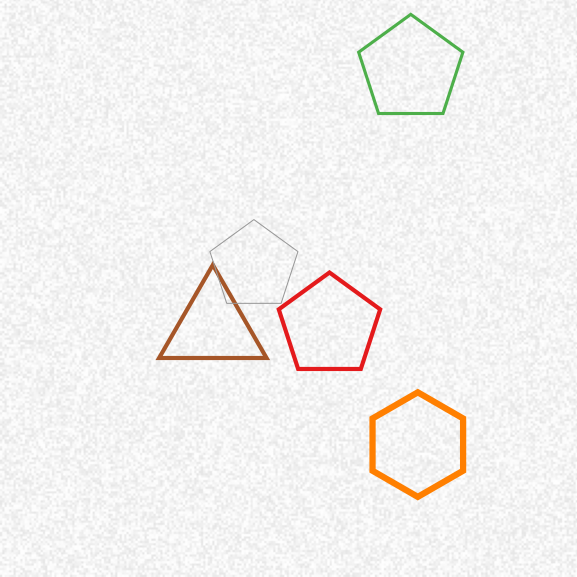[{"shape": "pentagon", "thickness": 2, "radius": 0.46, "center": [0.571, 0.435]}, {"shape": "pentagon", "thickness": 1.5, "radius": 0.47, "center": [0.711, 0.879]}, {"shape": "hexagon", "thickness": 3, "radius": 0.45, "center": [0.723, 0.229]}, {"shape": "triangle", "thickness": 2, "radius": 0.54, "center": [0.369, 0.433]}, {"shape": "pentagon", "thickness": 0.5, "radius": 0.4, "center": [0.44, 0.539]}]